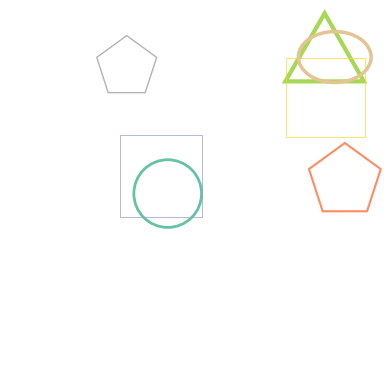[{"shape": "circle", "thickness": 2, "radius": 0.44, "center": [0.436, 0.497]}, {"shape": "pentagon", "thickness": 1.5, "radius": 0.49, "center": [0.896, 0.531]}, {"shape": "square", "thickness": 0.5, "radius": 0.53, "center": [0.419, 0.543]}, {"shape": "triangle", "thickness": 3, "radius": 0.59, "center": [0.843, 0.848]}, {"shape": "square", "thickness": 0.5, "radius": 0.51, "center": [0.844, 0.746]}, {"shape": "oval", "thickness": 2.5, "radius": 0.47, "center": [0.869, 0.852]}, {"shape": "pentagon", "thickness": 1, "radius": 0.41, "center": [0.329, 0.826]}]